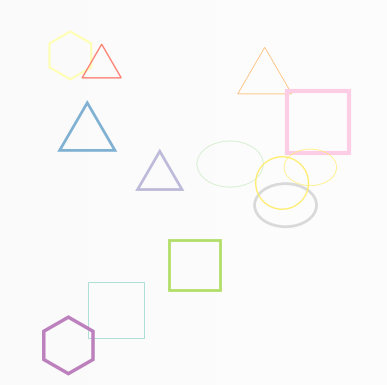[{"shape": "square", "thickness": 0.5, "radius": 0.36, "center": [0.299, 0.195]}, {"shape": "hexagon", "thickness": 1.5, "radius": 0.31, "center": [0.181, 0.856]}, {"shape": "triangle", "thickness": 2, "radius": 0.33, "center": [0.412, 0.541]}, {"shape": "triangle", "thickness": 1, "radius": 0.29, "center": [0.262, 0.827]}, {"shape": "triangle", "thickness": 2, "radius": 0.41, "center": [0.225, 0.651]}, {"shape": "triangle", "thickness": 0.5, "radius": 0.4, "center": [0.683, 0.796]}, {"shape": "square", "thickness": 2, "radius": 0.33, "center": [0.501, 0.312]}, {"shape": "square", "thickness": 3, "radius": 0.4, "center": [0.821, 0.683]}, {"shape": "oval", "thickness": 2, "radius": 0.4, "center": [0.737, 0.467]}, {"shape": "hexagon", "thickness": 2.5, "radius": 0.37, "center": [0.176, 0.103]}, {"shape": "oval", "thickness": 0.5, "radius": 0.43, "center": [0.594, 0.574]}, {"shape": "circle", "thickness": 1, "radius": 0.34, "center": [0.728, 0.525]}, {"shape": "oval", "thickness": 0.5, "radius": 0.34, "center": [0.801, 0.565]}]